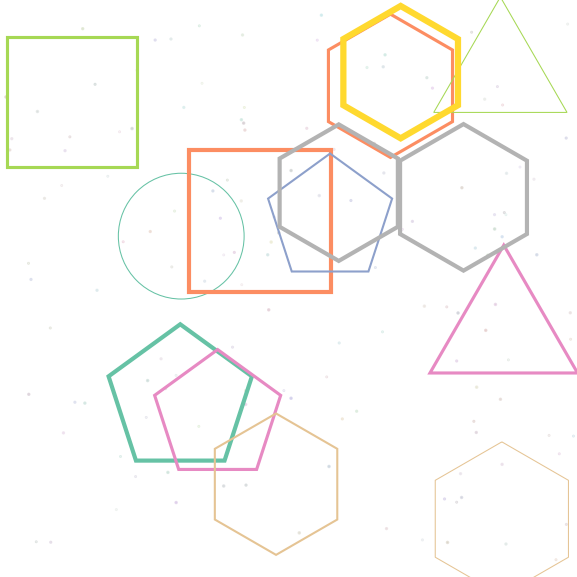[{"shape": "circle", "thickness": 0.5, "radius": 0.54, "center": [0.314, 0.59]}, {"shape": "pentagon", "thickness": 2, "radius": 0.65, "center": [0.312, 0.307]}, {"shape": "square", "thickness": 2, "radius": 0.61, "center": [0.45, 0.616]}, {"shape": "hexagon", "thickness": 1.5, "radius": 0.62, "center": [0.676, 0.851]}, {"shape": "pentagon", "thickness": 1, "radius": 0.56, "center": [0.572, 0.62]}, {"shape": "pentagon", "thickness": 1.5, "radius": 0.57, "center": [0.377, 0.279]}, {"shape": "triangle", "thickness": 1.5, "radius": 0.74, "center": [0.872, 0.427]}, {"shape": "triangle", "thickness": 0.5, "radius": 0.67, "center": [0.866, 0.871]}, {"shape": "square", "thickness": 1.5, "radius": 0.56, "center": [0.125, 0.822]}, {"shape": "hexagon", "thickness": 3, "radius": 0.57, "center": [0.694, 0.874]}, {"shape": "hexagon", "thickness": 0.5, "radius": 0.67, "center": [0.869, 0.101]}, {"shape": "hexagon", "thickness": 1, "radius": 0.61, "center": [0.478, 0.161]}, {"shape": "hexagon", "thickness": 2, "radius": 0.59, "center": [0.587, 0.666]}, {"shape": "hexagon", "thickness": 2, "radius": 0.63, "center": [0.803, 0.657]}]